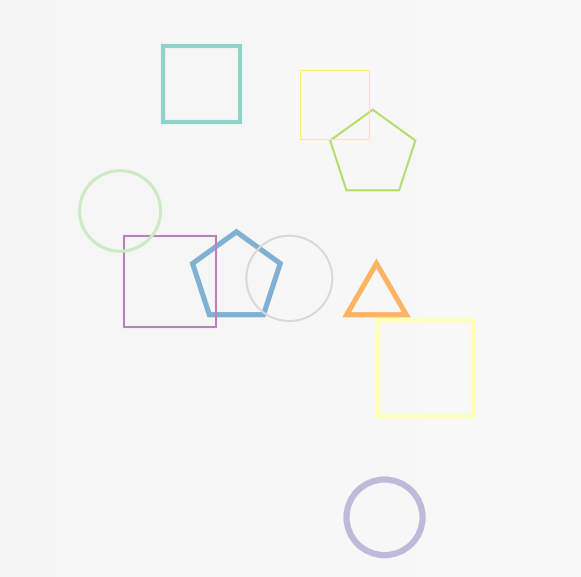[{"shape": "square", "thickness": 2, "radius": 0.33, "center": [0.347, 0.853]}, {"shape": "square", "thickness": 2, "radius": 0.41, "center": [0.732, 0.362]}, {"shape": "circle", "thickness": 3, "radius": 0.33, "center": [0.662, 0.103]}, {"shape": "pentagon", "thickness": 2.5, "radius": 0.4, "center": [0.407, 0.518]}, {"shape": "triangle", "thickness": 2.5, "radius": 0.3, "center": [0.648, 0.484]}, {"shape": "pentagon", "thickness": 1, "radius": 0.39, "center": [0.641, 0.732]}, {"shape": "circle", "thickness": 1, "radius": 0.37, "center": [0.498, 0.517]}, {"shape": "square", "thickness": 1, "radius": 0.39, "center": [0.292, 0.512]}, {"shape": "circle", "thickness": 1.5, "radius": 0.35, "center": [0.207, 0.634]}, {"shape": "square", "thickness": 0.5, "radius": 0.3, "center": [0.576, 0.818]}]